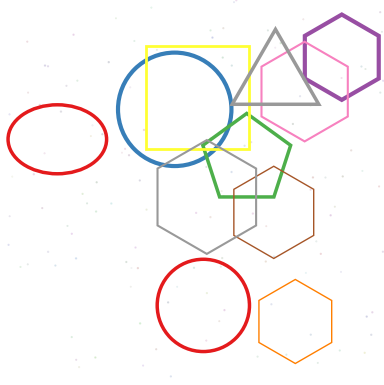[{"shape": "circle", "thickness": 2.5, "radius": 0.6, "center": [0.528, 0.207]}, {"shape": "oval", "thickness": 2.5, "radius": 0.64, "center": [0.149, 0.638]}, {"shape": "circle", "thickness": 3, "radius": 0.74, "center": [0.454, 0.716]}, {"shape": "pentagon", "thickness": 2.5, "radius": 0.6, "center": [0.641, 0.585]}, {"shape": "hexagon", "thickness": 3, "radius": 0.55, "center": [0.888, 0.851]}, {"shape": "hexagon", "thickness": 1, "radius": 0.55, "center": [0.767, 0.165]}, {"shape": "square", "thickness": 2, "radius": 0.67, "center": [0.513, 0.747]}, {"shape": "hexagon", "thickness": 1, "radius": 0.6, "center": [0.711, 0.448]}, {"shape": "hexagon", "thickness": 1.5, "radius": 0.65, "center": [0.791, 0.762]}, {"shape": "hexagon", "thickness": 1.5, "radius": 0.74, "center": [0.537, 0.488]}, {"shape": "triangle", "thickness": 2.5, "radius": 0.65, "center": [0.716, 0.794]}]